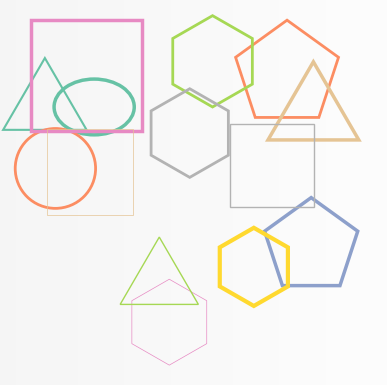[{"shape": "oval", "thickness": 2.5, "radius": 0.52, "center": [0.243, 0.722]}, {"shape": "triangle", "thickness": 1.5, "radius": 0.62, "center": [0.116, 0.725]}, {"shape": "pentagon", "thickness": 2, "radius": 0.7, "center": [0.741, 0.808]}, {"shape": "circle", "thickness": 2, "radius": 0.52, "center": [0.143, 0.562]}, {"shape": "pentagon", "thickness": 2.5, "radius": 0.63, "center": [0.803, 0.36]}, {"shape": "hexagon", "thickness": 0.5, "radius": 0.56, "center": [0.437, 0.163]}, {"shape": "square", "thickness": 2.5, "radius": 0.72, "center": [0.224, 0.803]}, {"shape": "hexagon", "thickness": 2, "radius": 0.59, "center": [0.549, 0.841]}, {"shape": "triangle", "thickness": 1, "radius": 0.58, "center": [0.411, 0.268]}, {"shape": "hexagon", "thickness": 3, "radius": 0.51, "center": [0.655, 0.307]}, {"shape": "triangle", "thickness": 2.5, "radius": 0.68, "center": [0.809, 0.704]}, {"shape": "square", "thickness": 0.5, "radius": 0.56, "center": [0.232, 0.554]}, {"shape": "hexagon", "thickness": 2, "radius": 0.58, "center": [0.49, 0.654]}, {"shape": "square", "thickness": 1, "radius": 0.54, "center": [0.702, 0.571]}]